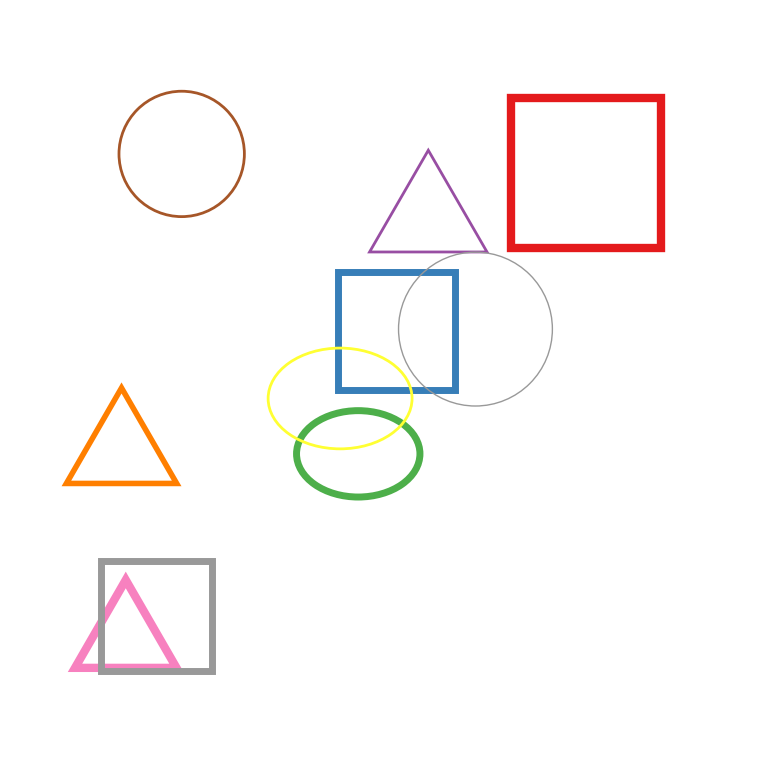[{"shape": "square", "thickness": 3, "radius": 0.49, "center": [0.761, 0.775]}, {"shape": "square", "thickness": 2.5, "radius": 0.38, "center": [0.515, 0.57]}, {"shape": "oval", "thickness": 2.5, "radius": 0.4, "center": [0.465, 0.411]}, {"shape": "triangle", "thickness": 1, "radius": 0.44, "center": [0.556, 0.717]}, {"shape": "triangle", "thickness": 2, "radius": 0.41, "center": [0.158, 0.413]}, {"shape": "oval", "thickness": 1, "radius": 0.47, "center": [0.442, 0.483]}, {"shape": "circle", "thickness": 1, "radius": 0.41, "center": [0.236, 0.8]}, {"shape": "triangle", "thickness": 3, "radius": 0.38, "center": [0.163, 0.171]}, {"shape": "circle", "thickness": 0.5, "radius": 0.5, "center": [0.617, 0.573]}, {"shape": "square", "thickness": 2.5, "radius": 0.36, "center": [0.203, 0.2]}]